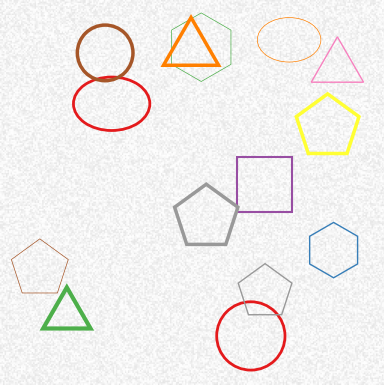[{"shape": "oval", "thickness": 2, "radius": 0.5, "center": [0.29, 0.73]}, {"shape": "circle", "thickness": 2, "radius": 0.44, "center": [0.652, 0.127]}, {"shape": "hexagon", "thickness": 1, "radius": 0.36, "center": [0.867, 0.35]}, {"shape": "triangle", "thickness": 3, "radius": 0.36, "center": [0.174, 0.182]}, {"shape": "hexagon", "thickness": 0.5, "radius": 0.45, "center": [0.523, 0.877]}, {"shape": "square", "thickness": 1.5, "radius": 0.36, "center": [0.686, 0.52]}, {"shape": "triangle", "thickness": 2.5, "radius": 0.41, "center": [0.496, 0.872]}, {"shape": "oval", "thickness": 0.5, "radius": 0.41, "center": [0.751, 0.897]}, {"shape": "pentagon", "thickness": 2.5, "radius": 0.43, "center": [0.851, 0.671]}, {"shape": "circle", "thickness": 2.5, "radius": 0.36, "center": [0.273, 0.863]}, {"shape": "pentagon", "thickness": 0.5, "radius": 0.39, "center": [0.103, 0.302]}, {"shape": "triangle", "thickness": 1, "radius": 0.39, "center": [0.876, 0.826]}, {"shape": "pentagon", "thickness": 2.5, "radius": 0.43, "center": [0.536, 0.435]}, {"shape": "pentagon", "thickness": 1, "radius": 0.37, "center": [0.689, 0.242]}]